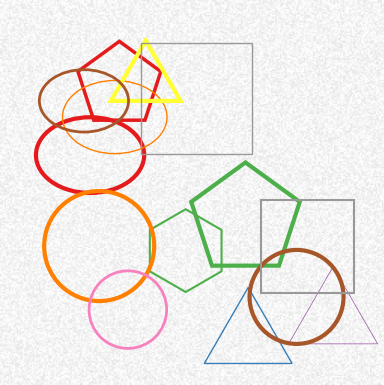[{"shape": "oval", "thickness": 3, "radius": 0.7, "center": [0.234, 0.597]}, {"shape": "pentagon", "thickness": 2.5, "radius": 0.57, "center": [0.31, 0.779]}, {"shape": "triangle", "thickness": 1, "radius": 0.66, "center": [0.645, 0.122]}, {"shape": "pentagon", "thickness": 3, "radius": 0.74, "center": [0.638, 0.43]}, {"shape": "hexagon", "thickness": 1.5, "radius": 0.54, "center": [0.482, 0.349]}, {"shape": "triangle", "thickness": 0.5, "radius": 0.67, "center": [0.865, 0.174]}, {"shape": "circle", "thickness": 3, "radius": 0.71, "center": [0.258, 0.361]}, {"shape": "oval", "thickness": 1, "radius": 0.68, "center": [0.298, 0.696]}, {"shape": "triangle", "thickness": 3, "radius": 0.52, "center": [0.378, 0.79]}, {"shape": "oval", "thickness": 2, "radius": 0.58, "center": [0.218, 0.738]}, {"shape": "circle", "thickness": 3, "radius": 0.61, "center": [0.77, 0.229]}, {"shape": "circle", "thickness": 2, "radius": 0.5, "center": [0.332, 0.196]}, {"shape": "square", "thickness": 1.5, "radius": 0.6, "center": [0.798, 0.36]}, {"shape": "square", "thickness": 1, "radius": 0.72, "center": [0.51, 0.743]}]